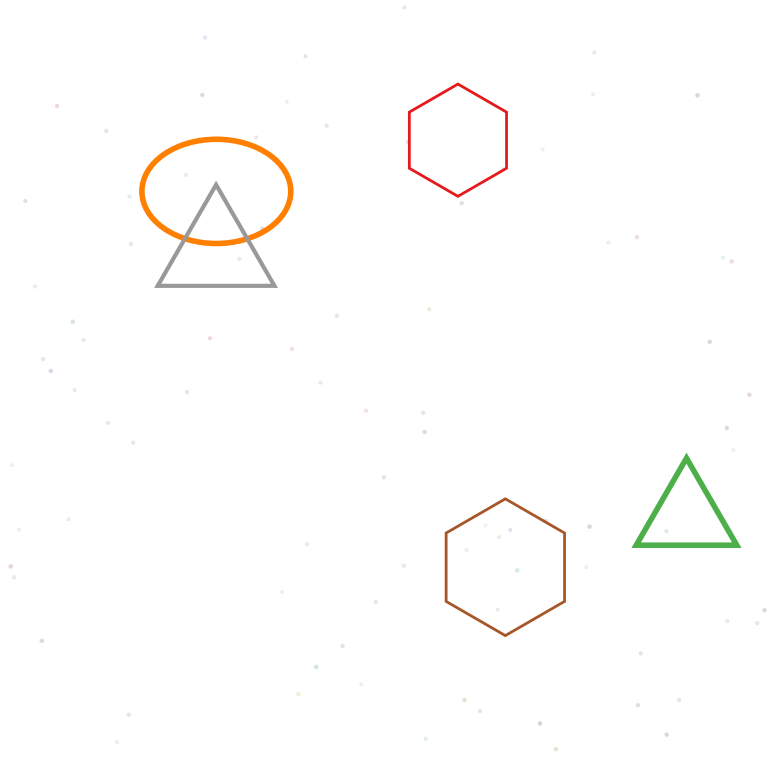[{"shape": "hexagon", "thickness": 1, "radius": 0.36, "center": [0.595, 0.818]}, {"shape": "triangle", "thickness": 2, "radius": 0.38, "center": [0.892, 0.33]}, {"shape": "oval", "thickness": 2, "radius": 0.48, "center": [0.281, 0.751]}, {"shape": "hexagon", "thickness": 1, "radius": 0.44, "center": [0.656, 0.263]}, {"shape": "triangle", "thickness": 1.5, "radius": 0.44, "center": [0.281, 0.673]}]